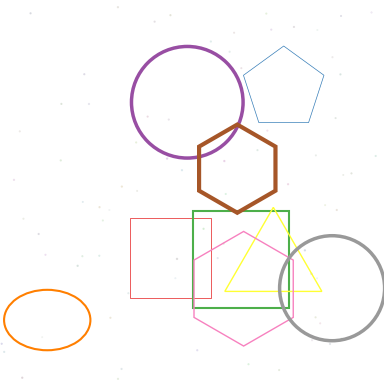[{"shape": "square", "thickness": 0.5, "radius": 0.52, "center": [0.443, 0.331]}, {"shape": "pentagon", "thickness": 0.5, "radius": 0.55, "center": [0.737, 0.771]}, {"shape": "square", "thickness": 1.5, "radius": 0.63, "center": [0.626, 0.327]}, {"shape": "circle", "thickness": 2.5, "radius": 0.72, "center": [0.486, 0.734]}, {"shape": "oval", "thickness": 1.5, "radius": 0.56, "center": [0.123, 0.169]}, {"shape": "triangle", "thickness": 1, "radius": 0.73, "center": [0.71, 0.316]}, {"shape": "hexagon", "thickness": 3, "radius": 0.57, "center": [0.616, 0.562]}, {"shape": "hexagon", "thickness": 1, "radius": 0.74, "center": [0.633, 0.25]}, {"shape": "circle", "thickness": 2.5, "radius": 0.68, "center": [0.863, 0.251]}]